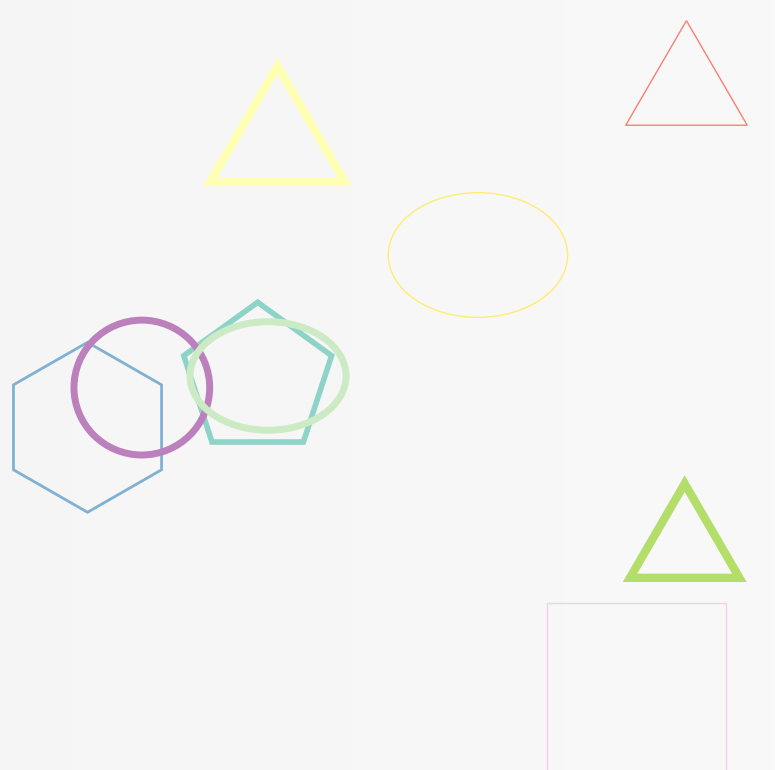[{"shape": "pentagon", "thickness": 2, "radius": 0.5, "center": [0.332, 0.507]}, {"shape": "triangle", "thickness": 3, "radius": 0.5, "center": [0.358, 0.814]}, {"shape": "triangle", "thickness": 0.5, "radius": 0.45, "center": [0.886, 0.883]}, {"shape": "hexagon", "thickness": 1, "radius": 0.55, "center": [0.113, 0.445]}, {"shape": "triangle", "thickness": 3, "radius": 0.41, "center": [0.883, 0.29]}, {"shape": "square", "thickness": 0.5, "radius": 0.58, "center": [0.821, 0.101]}, {"shape": "circle", "thickness": 2.5, "radius": 0.44, "center": [0.183, 0.497]}, {"shape": "oval", "thickness": 2.5, "radius": 0.5, "center": [0.346, 0.512]}, {"shape": "oval", "thickness": 0.5, "radius": 0.58, "center": [0.617, 0.669]}]